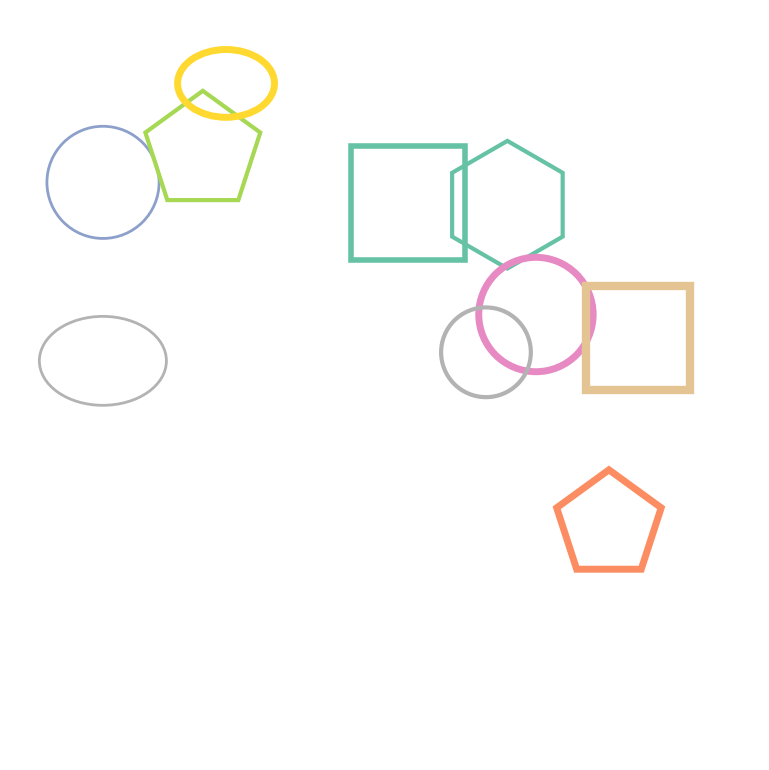[{"shape": "square", "thickness": 2, "radius": 0.37, "center": [0.53, 0.736]}, {"shape": "hexagon", "thickness": 1.5, "radius": 0.41, "center": [0.659, 0.734]}, {"shape": "pentagon", "thickness": 2.5, "radius": 0.36, "center": [0.791, 0.318]}, {"shape": "circle", "thickness": 1, "radius": 0.36, "center": [0.134, 0.763]}, {"shape": "circle", "thickness": 2.5, "radius": 0.37, "center": [0.696, 0.592]}, {"shape": "pentagon", "thickness": 1.5, "radius": 0.39, "center": [0.263, 0.804]}, {"shape": "oval", "thickness": 2.5, "radius": 0.31, "center": [0.294, 0.892]}, {"shape": "square", "thickness": 3, "radius": 0.34, "center": [0.828, 0.561]}, {"shape": "circle", "thickness": 1.5, "radius": 0.29, "center": [0.631, 0.542]}, {"shape": "oval", "thickness": 1, "radius": 0.41, "center": [0.134, 0.531]}]